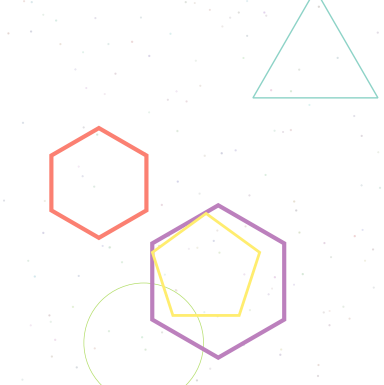[{"shape": "triangle", "thickness": 1, "radius": 0.94, "center": [0.819, 0.84]}, {"shape": "hexagon", "thickness": 3, "radius": 0.71, "center": [0.257, 0.525]}, {"shape": "circle", "thickness": 0.5, "radius": 0.78, "center": [0.373, 0.11]}, {"shape": "hexagon", "thickness": 3, "radius": 0.99, "center": [0.567, 0.269]}, {"shape": "pentagon", "thickness": 2, "radius": 0.73, "center": [0.535, 0.299]}]